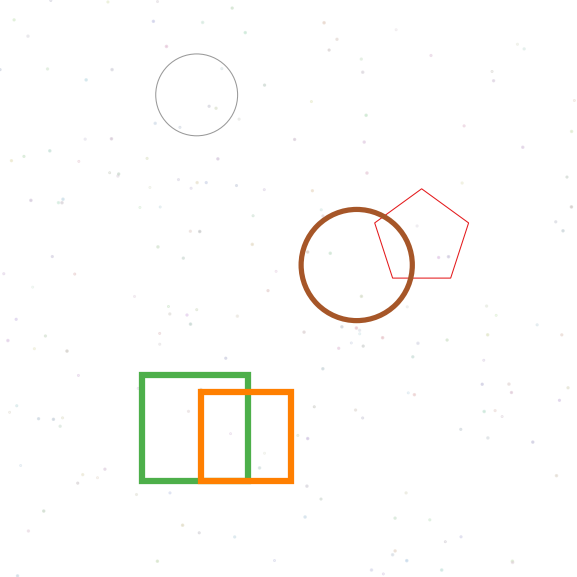[{"shape": "pentagon", "thickness": 0.5, "radius": 0.43, "center": [0.73, 0.587]}, {"shape": "square", "thickness": 3, "radius": 0.46, "center": [0.338, 0.258]}, {"shape": "square", "thickness": 3, "radius": 0.39, "center": [0.426, 0.244]}, {"shape": "circle", "thickness": 2.5, "radius": 0.48, "center": [0.618, 0.54]}, {"shape": "circle", "thickness": 0.5, "radius": 0.35, "center": [0.341, 0.835]}]